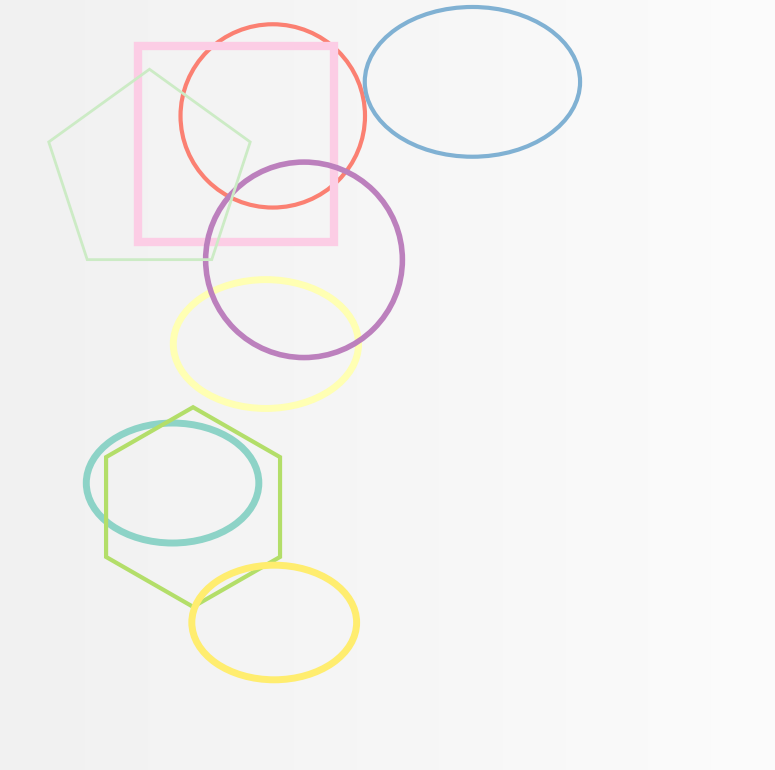[{"shape": "oval", "thickness": 2.5, "radius": 0.56, "center": [0.223, 0.373]}, {"shape": "oval", "thickness": 2.5, "radius": 0.6, "center": [0.343, 0.553]}, {"shape": "circle", "thickness": 1.5, "radius": 0.6, "center": [0.352, 0.849]}, {"shape": "oval", "thickness": 1.5, "radius": 0.69, "center": [0.61, 0.894]}, {"shape": "hexagon", "thickness": 1.5, "radius": 0.65, "center": [0.249, 0.342]}, {"shape": "square", "thickness": 3, "radius": 0.63, "center": [0.304, 0.813]}, {"shape": "circle", "thickness": 2, "radius": 0.63, "center": [0.392, 0.663]}, {"shape": "pentagon", "thickness": 1, "radius": 0.68, "center": [0.193, 0.773]}, {"shape": "oval", "thickness": 2.5, "radius": 0.53, "center": [0.354, 0.192]}]